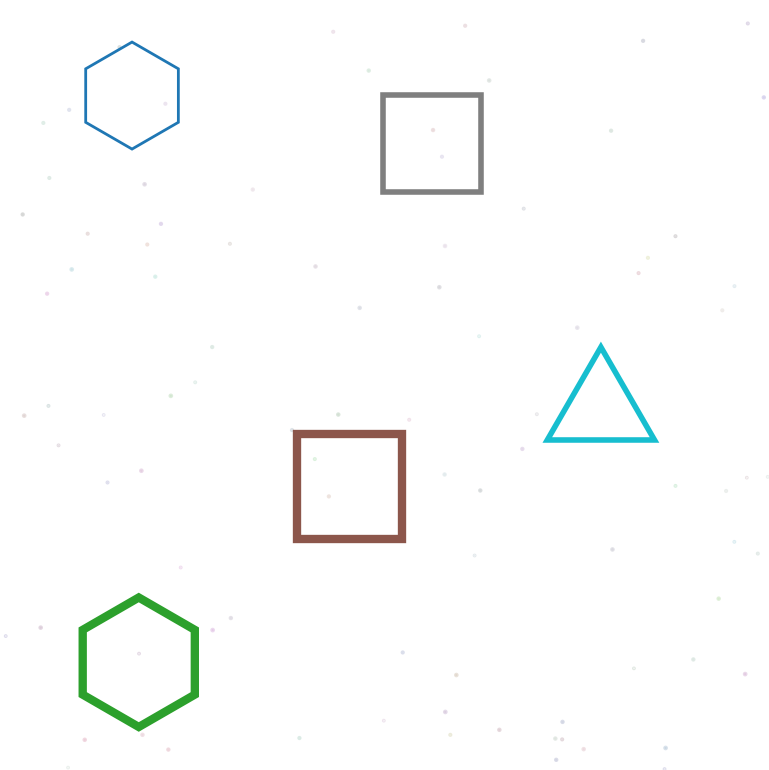[{"shape": "hexagon", "thickness": 1, "radius": 0.35, "center": [0.171, 0.876]}, {"shape": "hexagon", "thickness": 3, "radius": 0.42, "center": [0.18, 0.14]}, {"shape": "square", "thickness": 3, "radius": 0.34, "center": [0.454, 0.368]}, {"shape": "square", "thickness": 2, "radius": 0.32, "center": [0.561, 0.813]}, {"shape": "triangle", "thickness": 2, "radius": 0.4, "center": [0.78, 0.469]}]